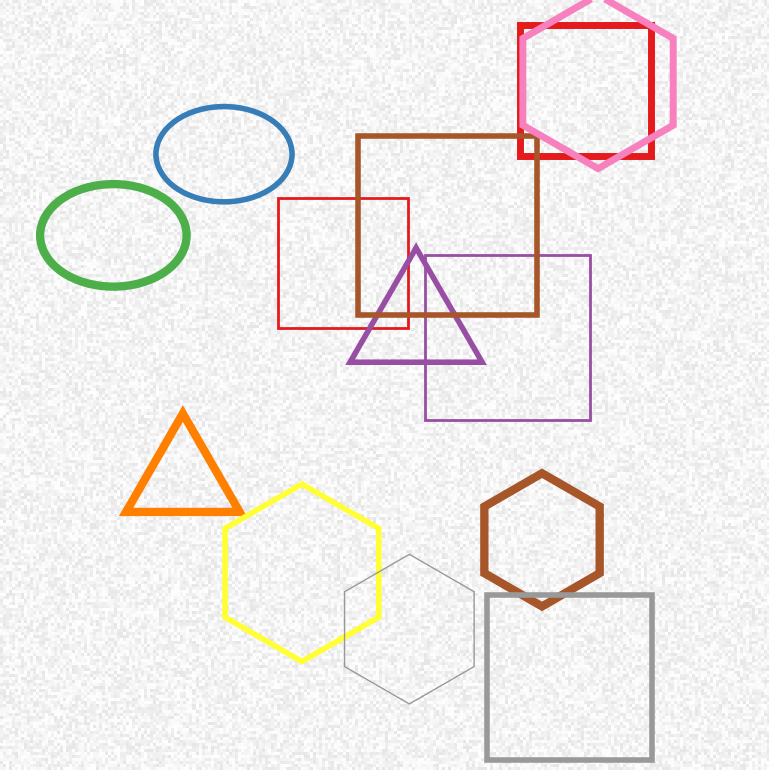[{"shape": "square", "thickness": 1, "radius": 0.42, "center": [0.445, 0.659]}, {"shape": "square", "thickness": 2.5, "radius": 0.43, "center": [0.76, 0.883]}, {"shape": "oval", "thickness": 2, "radius": 0.44, "center": [0.291, 0.8]}, {"shape": "oval", "thickness": 3, "radius": 0.48, "center": [0.147, 0.694]}, {"shape": "triangle", "thickness": 2, "radius": 0.5, "center": [0.54, 0.579]}, {"shape": "square", "thickness": 1, "radius": 0.54, "center": [0.659, 0.562]}, {"shape": "triangle", "thickness": 3, "radius": 0.43, "center": [0.237, 0.378]}, {"shape": "hexagon", "thickness": 2, "radius": 0.58, "center": [0.392, 0.256]}, {"shape": "square", "thickness": 2, "radius": 0.58, "center": [0.581, 0.707]}, {"shape": "hexagon", "thickness": 3, "radius": 0.43, "center": [0.704, 0.299]}, {"shape": "hexagon", "thickness": 2.5, "radius": 0.56, "center": [0.777, 0.894]}, {"shape": "square", "thickness": 2, "radius": 0.54, "center": [0.74, 0.12]}, {"shape": "hexagon", "thickness": 0.5, "radius": 0.49, "center": [0.532, 0.183]}]